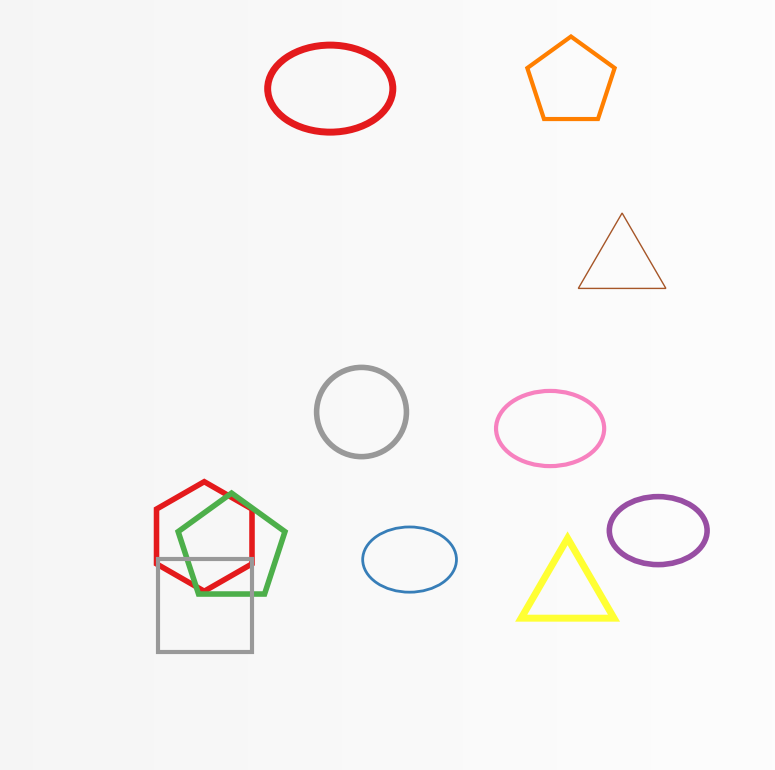[{"shape": "hexagon", "thickness": 2, "radius": 0.36, "center": [0.264, 0.303]}, {"shape": "oval", "thickness": 2.5, "radius": 0.4, "center": [0.426, 0.885]}, {"shape": "oval", "thickness": 1, "radius": 0.3, "center": [0.528, 0.273]}, {"shape": "pentagon", "thickness": 2, "radius": 0.36, "center": [0.299, 0.287]}, {"shape": "oval", "thickness": 2, "radius": 0.32, "center": [0.849, 0.311]}, {"shape": "pentagon", "thickness": 1.5, "radius": 0.3, "center": [0.737, 0.893]}, {"shape": "triangle", "thickness": 2.5, "radius": 0.35, "center": [0.732, 0.232]}, {"shape": "triangle", "thickness": 0.5, "radius": 0.33, "center": [0.803, 0.658]}, {"shape": "oval", "thickness": 1.5, "radius": 0.35, "center": [0.71, 0.443]}, {"shape": "circle", "thickness": 2, "radius": 0.29, "center": [0.466, 0.465]}, {"shape": "square", "thickness": 1.5, "radius": 0.3, "center": [0.265, 0.214]}]